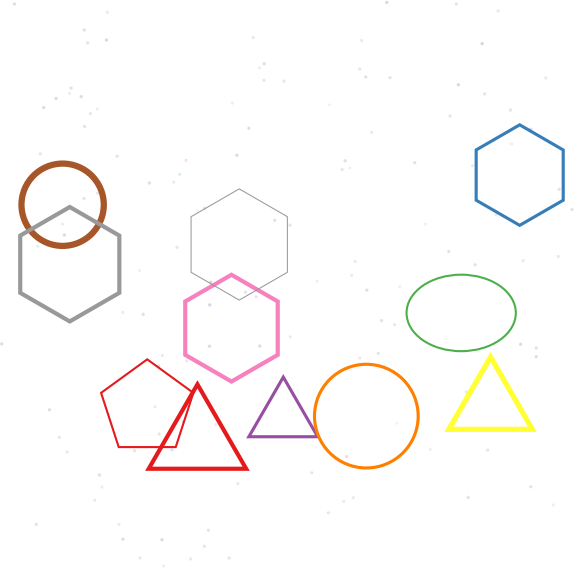[{"shape": "triangle", "thickness": 2, "radius": 0.49, "center": [0.342, 0.236]}, {"shape": "pentagon", "thickness": 1, "radius": 0.42, "center": [0.255, 0.293]}, {"shape": "hexagon", "thickness": 1.5, "radius": 0.44, "center": [0.9, 0.696]}, {"shape": "oval", "thickness": 1, "radius": 0.47, "center": [0.799, 0.457]}, {"shape": "triangle", "thickness": 1.5, "radius": 0.34, "center": [0.491, 0.277]}, {"shape": "circle", "thickness": 1.5, "radius": 0.45, "center": [0.634, 0.279]}, {"shape": "triangle", "thickness": 2.5, "radius": 0.42, "center": [0.849, 0.297]}, {"shape": "circle", "thickness": 3, "radius": 0.36, "center": [0.108, 0.645]}, {"shape": "hexagon", "thickness": 2, "radius": 0.46, "center": [0.401, 0.431]}, {"shape": "hexagon", "thickness": 0.5, "radius": 0.48, "center": [0.414, 0.576]}, {"shape": "hexagon", "thickness": 2, "radius": 0.5, "center": [0.121, 0.542]}]